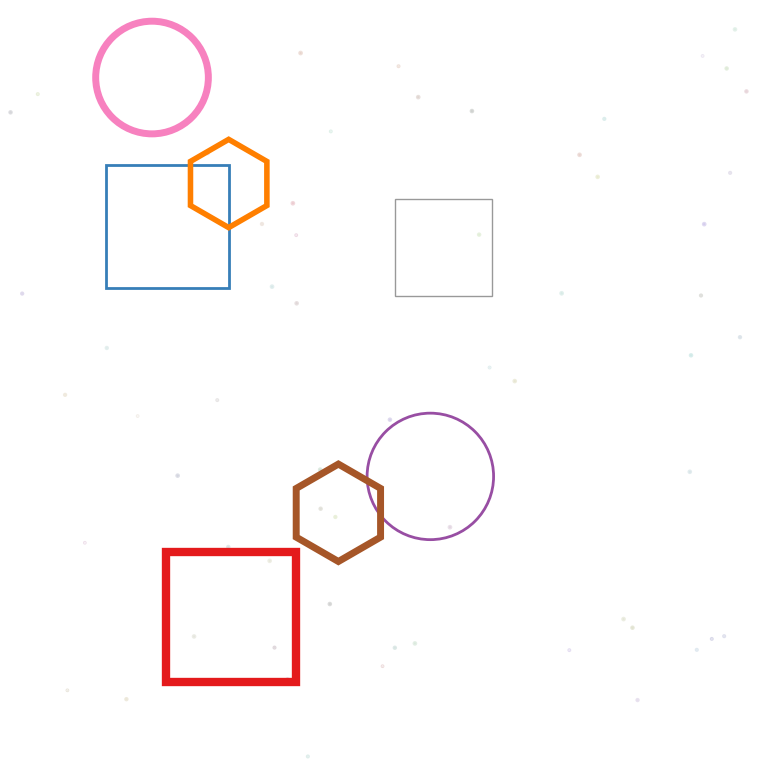[{"shape": "square", "thickness": 3, "radius": 0.42, "center": [0.3, 0.199]}, {"shape": "square", "thickness": 1, "radius": 0.4, "center": [0.217, 0.706]}, {"shape": "circle", "thickness": 1, "radius": 0.41, "center": [0.559, 0.381]}, {"shape": "hexagon", "thickness": 2, "radius": 0.29, "center": [0.297, 0.762]}, {"shape": "hexagon", "thickness": 2.5, "radius": 0.32, "center": [0.439, 0.334]}, {"shape": "circle", "thickness": 2.5, "radius": 0.37, "center": [0.197, 0.899]}, {"shape": "square", "thickness": 0.5, "radius": 0.31, "center": [0.577, 0.679]}]